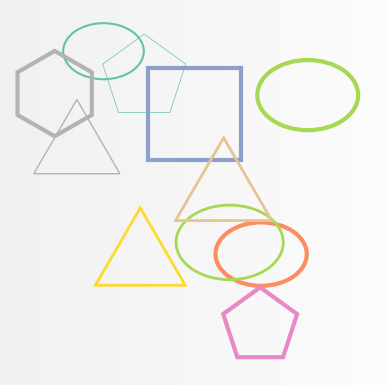[{"shape": "oval", "thickness": 1.5, "radius": 0.52, "center": [0.267, 0.867]}, {"shape": "pentagon", "thickness": 0.5, "radius": 0.56, "center": [0.372, 0.799]}, {"shape": "oval", "thickness": 3, "radius": 0.59, "center": [0.674, 0.34]}, {"shape": "square", "thickness": 3, "radius": 0.6, "center": [0.502, 0.705]}, {"shape": "pentagon", "thickness": 3, "radius": 0.5, "center": [0.671, 0.153]}, {"shape": "oval", "thickness": 3, "radius": 0.65, "center": [0.794, 0.753]}, {"shape": "oval", "thickness": 2, "radius": 0.69, "center": [0.593, 0.37]}, {"shape": "triangle", "thickness": 2, "radius": 0.67, "center": [0.362, 0.326]}, {"shape": "triangle", "thickness": 2, "radius": 0.72, "center": [0.577, 0.499]}, {"shape": "triangle", "thickness": 1, "radius": 0.64, "center": [0.198, 0.613]}, {"shape": "hexagon", "thickness": 3, "radius": 0.55, "center": [0.141, 0.757]}]